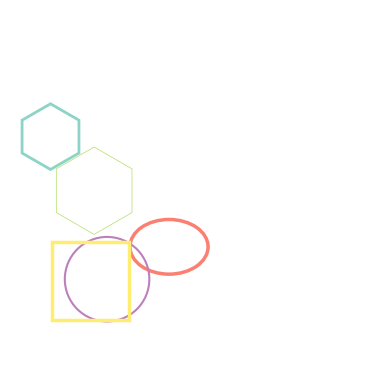[{"shape": "hexagon", "thickness": 2, "radius": 0.43, "center": [0.131, 0.645]}, {"shape": "oval", "thickness": 2.5, "radius": 0.51, "center": [0.439, 0.359]}, {"shape": "hexagon", "thickness": 0.5, "radius": 0.57, "center": [0.245, 0.505]}, {"shape": "circle", "thickness": 1.5, "radius": 0.55, "center": [0.278, 0.275]}, {"shape": "square", "thickness": 2.5, "radius": 0.5, "center": [0.236, 0.27]}]